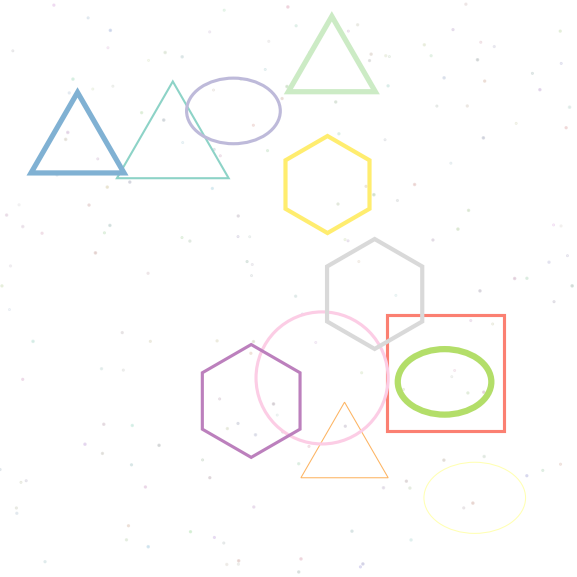[{"shape": "triangle", "thickness": 1, "radius": 0.56, "center": [0.299, 0.746]}, {"shape": "oval", "thickness": 0.5, "radius": 0.44, "center": [0.822, 0.137]}, {"shape": "oval", "thickness": 1.5, "radius": 0.41, "center": [0.404, 0.807]}, {"shape": "square", "thickness": 1.5, "radius": 0.5, "center": [0.771, 0.353]}, {"shape": "triangle", "thickness": 2.5, "radius": 0.46, "center": [0.134, 0.746]}, {"shape": "triangle", "thickness": 0.5, "radius": 0.44, "center": [0.597, 0.215]}, {"shape": "oval", "thickness": 3, "radius": 0.41, "center": [0.77, 0.338]}, {"shape": "circle", "thickness": 1.5, "radius": 0.57, "center": [0.558, 0.345]}, {"shape": "hexagon", "thickness": 2, "radius": 0.48, "center": [0.649, 0.49]}, {"shape": "hexagon", "thickness": 1.5, "radius": 0.49, "center": [0.435, 0.305]}, {"shape": "triangle", "thickness": 2.5, "radius": 0.44, "center": [0.575, 0.884]}, {"shape": "hexagon", "thickness": 2, "radius": 0.42, "center": [0.567, 0.68]}]